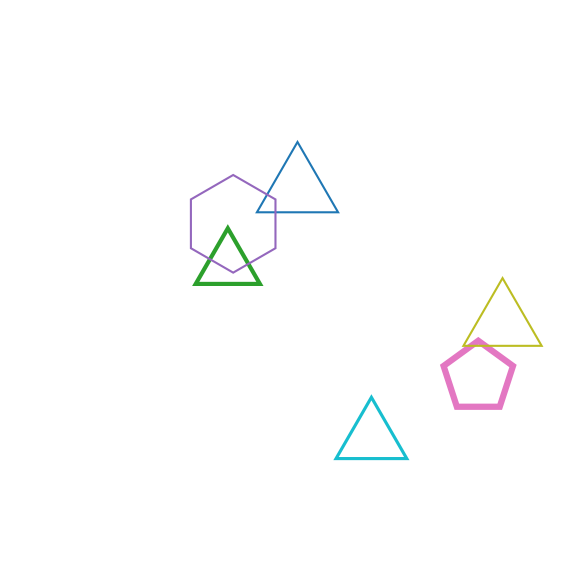[{"shape": "triangle", "thickness": 1, "radius": 0.41, "center": [0.515, 0.672]}, {"shape": "triangle", "thickness": 2, "radius": 0.32, "center": [0.394, 0.54]}, {"shape": "hexagon", "thickness": 1, "radius": 0.42, "center": [0.404, 0.612]}, {"shape": "pentagon", "thickness": 3, "radius": 0.32, "center": [0.828, 0.346]}, {"shape": "triangle", "thickness": 1, "radius": 0.39, "center": [0.87, 0.439]}, {"shape": "triangle", "thickness": 1.5, "radius": 0.35, "center": [0.643, 0.24]}]